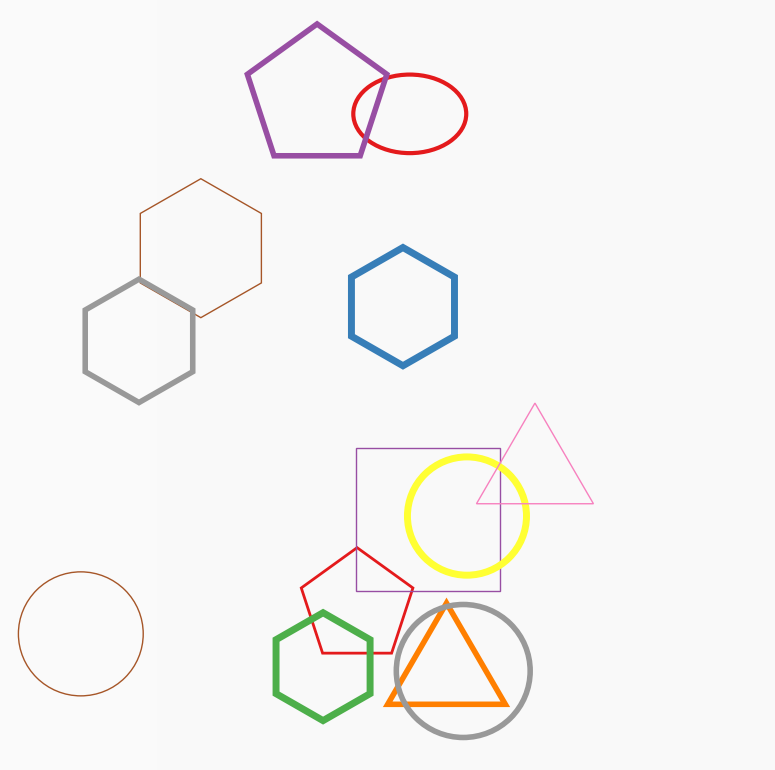[{"shape": "oval", "thickness": 1.5, "radius": 0.36, "center": [0.529, 0.852]}, {"shape": "pentagon", "thickness": 1, "radius": 0.38, "center": [0.461, 0.213]}, {"shape": "hexagon", "thickness": 2.5, "radius": 0.38, "center": [0.52, 0.602]}, {"shape": "hexagon", "thickness": 2.5, "radius": 0.35, "center": [0.417, 0.134]}, {"shape": "pentagon", "thickness": 2, "radius": 0.47, "center": [0.409, 0.874]}, {"shape": "square", "thickness": 0.5, "radius": 0.47, "center": [0.553, 0.325]}, {"shape": "triangle", "thickness": 2, "radius": 0.44, "center": [0.576, 0.129]}, {"shape": "circle", "thickness": 2.5, "radius": 0.38, "center": [0.603, 0.33]}, {"shape": "hexagon", "thickness": 0.5, "radius": 0.45, "center": [0.259, 0.678]}, {"shape": "circle", "thickness": 0.5, "radius": 0.4, "center": [0.104, 0.177]}, {"shape": "triangle", "thickness": 0.5, "radius": 0.44, "center": [0.69, 0.389]}, {"shape": "circle", "thickness": 2, "radius": 0.43, "center": [0.598, 0.129]}, {"shape": "hexagon", "thickness": 2, "radius": 0.4, "center": [0.179, 0.557]}]